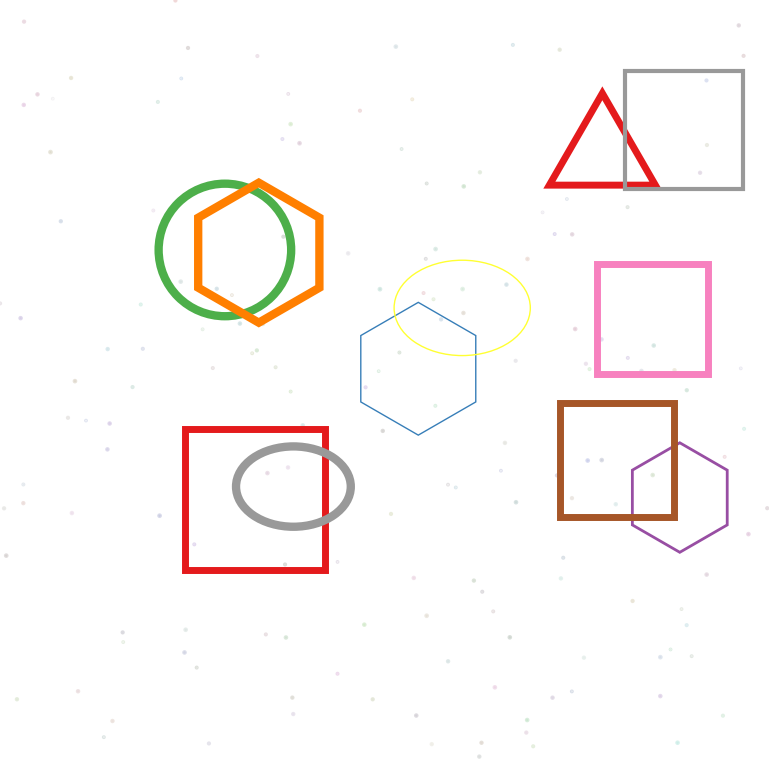[{"shape": "square", "thickness": 2.5, "radius": 0.46, "center": [0.331, 0.351]}, {"shape": "triangle", "thickness": 2.5, "radius": 0.4, "center": [0.782, 0.799]}, {"shape": "hexagon", "thickness": 0.5, "radius": 0.43, "center": [0.543, 0.521]}, {"shape": "circle", "thickness": 3, "radius": 0.43, "center": [0.292, 0.675]}, {"shape": "hexagon", "thickness": 1, "radius": 0.36, "center": [0.883, 0.354]}, {"shape": "hexagon", "thickness": 3, "radius": 0.45, "center": [0.336, 0.672]}, {"shape": "oval", "thickness": 0.5, "radius": 0.44, "center": [0.6, 0.6]}, {"shape": "square", "thickness": 2.5, "radius": 0.37, "center": [0.801, 0.403]}, {"shape": "square", "thickness": 2.5, "radius": 0.36, "center": [0.847, 0.586]}, {"shape": "oval", "thickness": 3, "radius": 0.37, "center": [0.381, 0.368]}, {"shape": "square", "thickness": 1.5, "radius": 0.38, "center": [0.888, 0.831]}]